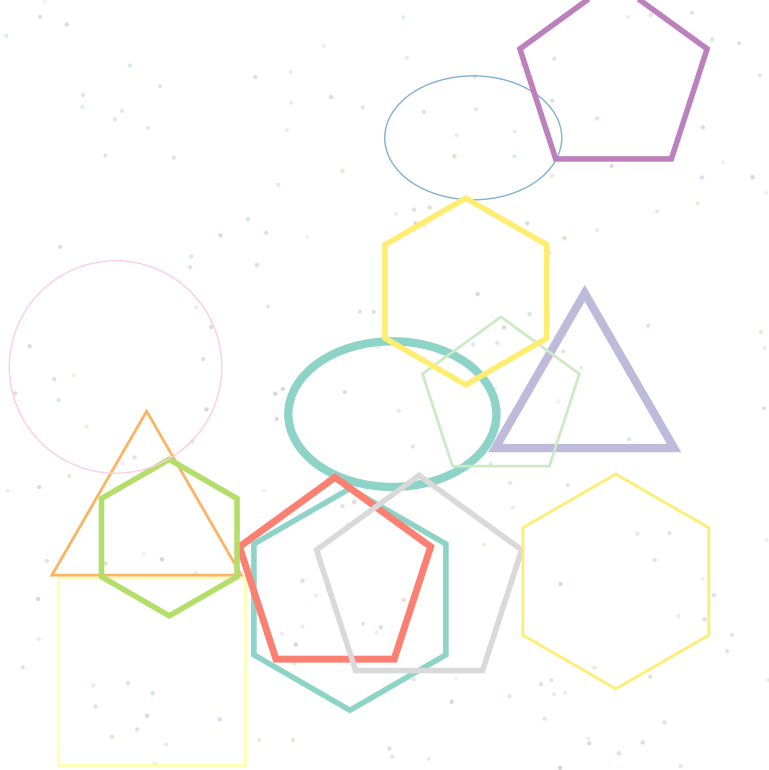[{"shape": "hexagon", "thickness": 2, "radius": 0.72, "center": [0.454, 0.222]}, {"shape": "oval", "thickness": 3, "radius": 0.68, "center": [0.51, 0.462]}, {"shape": "square", "thickness": 1, "radius": 0.61, "center": [0.196, 0.128]}, {"shape": "triangle", "thickness": 3, "radius": 0.67, "center": [0.759, 0.485]}, {"shape": "pentagon", "thickness": 2.5, "radius": 0.65, "center": [0.435, 0.25]}, {"shape": "oval", "thickness": 0.5, "radius": 0.57, "center": [0.615, 0.821]}, {"shape": "triangle", "thickness": 1, "radius": 0.71, "center": [0.19, 0.324]}, {"shape": "hexagon", "thickness": 2, "radius": 0.51, "center": [0.22, 0.302]}, {"shape": "circle", "thickness": 0.5, "radius": 0.69, "center": [0.15, 0.523]}, {"shape": "pentagon", "thickness": 2, "radius": 0.7, "center": [0.544, 0.242]}, {"shape": "pentagon", "thickness": 2, "radius": 0.64, "center": [0.797, 0.897]}, {"shape": "pentagon", "thickness": 1, "radius": 0.54, "center": [0.651, 0.481]}, {"shape": "hexagon", "thickness": 2, "radius": 0.61, "center": [0.605, 0.621]}, {"shape": "hexagon", "thickness": 1, "radius": 0.7, "center": [0.8, 0.245]}]